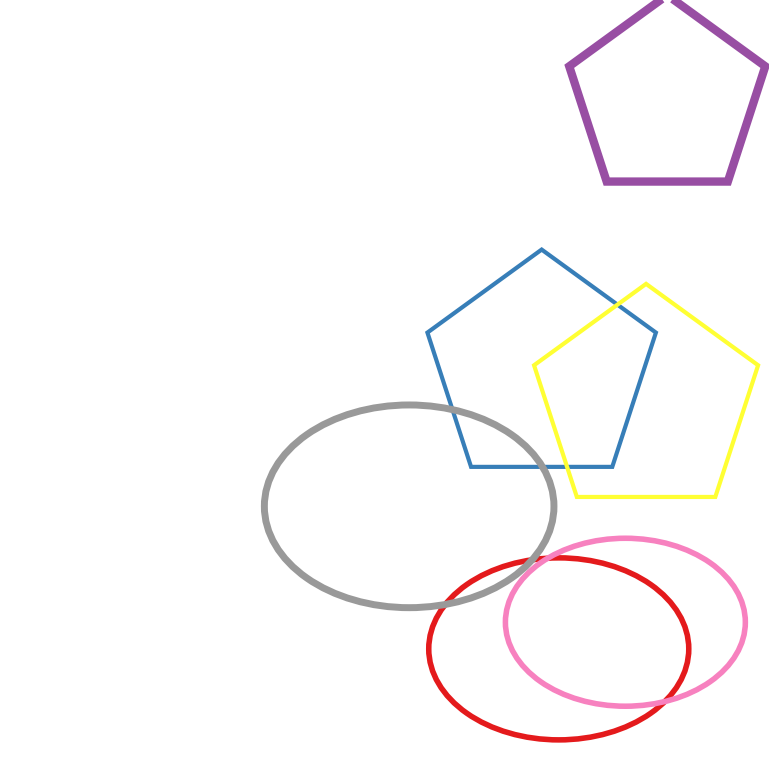[{"shape": "oval", "thickness": 2, "radius": 0.84, "center": [0.726, 0.157]}, {"shape": "pentagon", "thickness": 1.5, "radius": 0.78, "center": [0.703, 0.52]}, {"shape": "pentagon", "thickness": 3, "radius": 0.67, "center": [0.867, 0.873]}, {"shape": "pentagon", "thickness": 1.5, "radius": 0.76, "center": [0.839, 0.478]}, {"shape": "oval", "thickness": 2, "radius": 0.78, "center": [0.812, 0.192]}, {"shape": "oval", "thickness": 2.5, "radius": 0.94, "center": [0.531, 0.342]}]